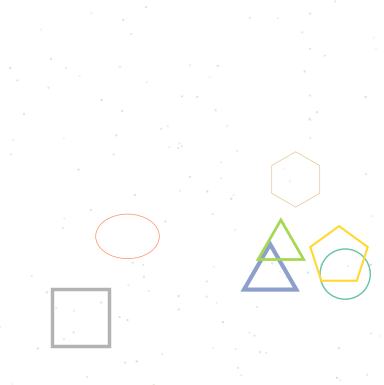[{"shape": "circle", "thickness": 1, "radius": 0.33, "center": [0.897, 0.288]}, {"shape": "oval", "thickness": 0.5, "radius": 0.41, "center": [0.331, 0.386]}, {"shape": "triangle", "thickness": 3, "radius": 0.39, "center": [0.702, 0.287]}, {"shape": "triangle", "thickness": 2, "radius": 0.34, "center": [0.73, 0.36]}, {"shape": "pentagon", "thickness": 1.5, "radius": 0.39, "center": [0.881, 0.334]}, {"shape": "hexagon", "thickness": 0.5, "radius": 0.36, "center": [0.768, 0.534]}, {"shape": "square", "thickness": 2.5, "radius": 0.37, "center": [0.209, 0.176]}]